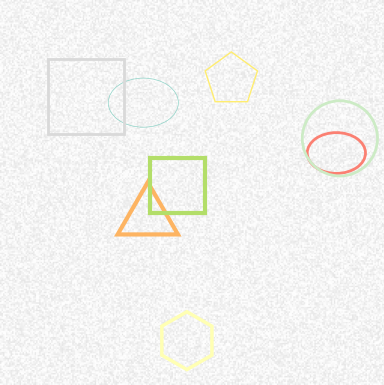[{"shape": "oval", "thickness": 0.5, "radius": 0.46, "center": [0.372, 0.733]}, {"shape": "hexagon", "thickness": 2.5, "radius": 0.38, "center": [0.485, 0.115]}, {"shape": "oval", "thickness": 2, "radius": 0.38, "center": [0.874, 0.603]}, {"shape": "triangle", "thickness": 3, "radius": 0.45, "center": [0.384, 0.436]}, {"shape": "square", "thickness": 3, "radius": 0.36, "center": [0.462, 0.518]}, {"shape": "square", "thickness": 2, "radius": 0.49, "center": [0.223, 0.749]}, {"shape": "circle", "thickness": 2, "radius": 0.49, "center": [0.883, 0.641]}, {"shape": "pentagon", "thickness": 1, "radius": 0.36, "center": [0.601, 0.794]}]